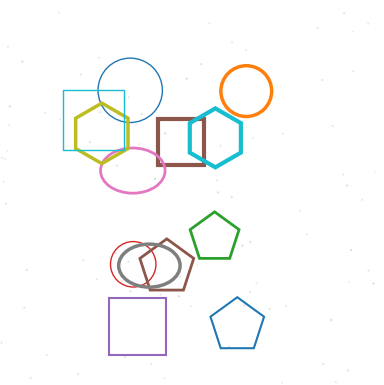[{"shape": "circle", "thickness": 1, "radius": 0.42, "center": [0.338, 0.765]}, {"shape": "pentagon", "thickness": 1.5, "radius": 0.37, "center": [0.616, 0.155]}, {"shape": "circle", "thickness": 2.5, "radius": 0.33, "center": [0.64, 0.763]}, {"shape": "pentagon", "thickness": 2, "radius": 0.33, "center": [0.557, 0.383]}, {"shape": "circle", "thickness": 1, "radius": 0.3, "center": [0.346, 0.314]}, {"shape": "square", "thickness": 1.5, "radius": 0.37, "center": [0.358, 0.153]}, {"shape": "square", "thickness": 3, "radius": 0.3, "center": [0.47, 0.632]}, {"shape": "pentagon", "thickness": 2, "radius": 0.37, "center": [0.433, 0.306]}, {"shape": "oval", "thickness": 2, "radius": 0.42, "center": [0.345, 0.557]}, {"shape": "oval", "thickness": 2.5, "radius": 0.4, "center": [0.388, 0.31]}, {"shape": "hexagon", "thickness": 2.5, "radius": 0.39, "center": [0.265, 0.654]}, {"shape": "square", "thickness": 1, "radius": 0.39, "center": [0.243, 0.688]}, {"shape": "hexagon", "thickness": 3, "radius": 0.38, "center": [0.559, 0.642]}]